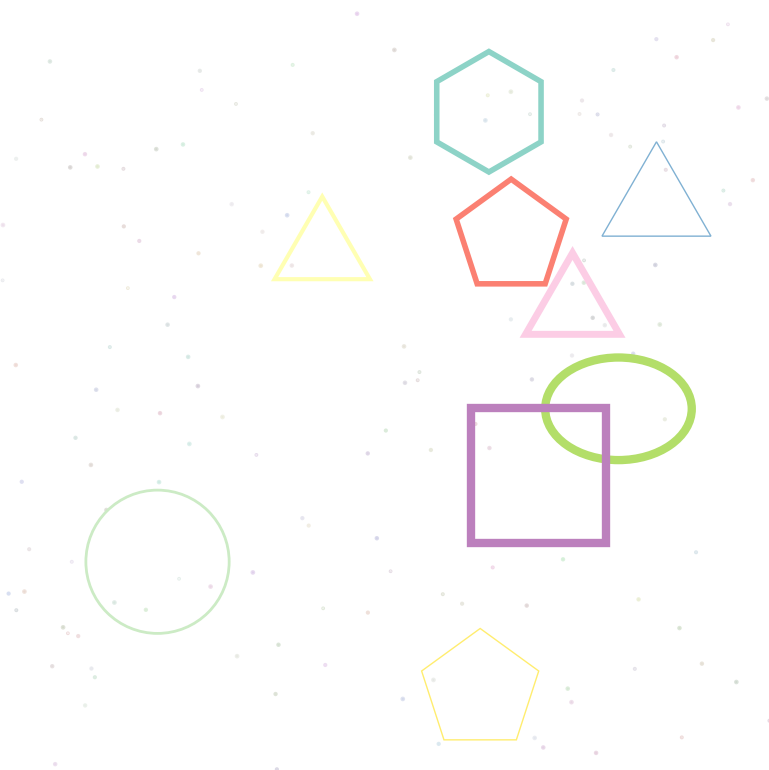[{"shape": "hexagon", "thickness": 2, "radius": 0.39, "center": [0.635, 0.855]}, {"shape": "triangle", "thickness": 1.5, "radius": 0.36, "center": [0.418, 0.673]}, {"shape": "pentagon", "thickness": 2, "radius": 0.38, "center": [0.664, 0.692]}, {"shape": "triangle", "thickness": 0.5, "radius": 0.41, "center": [0.853, 0.734]}, {"shape": "oval", "thickness": 3, "radius": 0.48, "center": [0.803, 0.469]}, {"shape": "triangle", "thickness": 2.5, "radius": 0.35, "center": [0.744, 0.601]}, {"shape": "square", "thickness": 3, "radius": 0.44, "center": [0.699, 0.383]}, {"shape": "circle", "thickness": 1, "radius": 0.47, "center": [0.205, 0.27]}, {"shape": "pentagon", "thickness": 0.5, "radius": 0.4, "center": [0.624, 0.104]}]